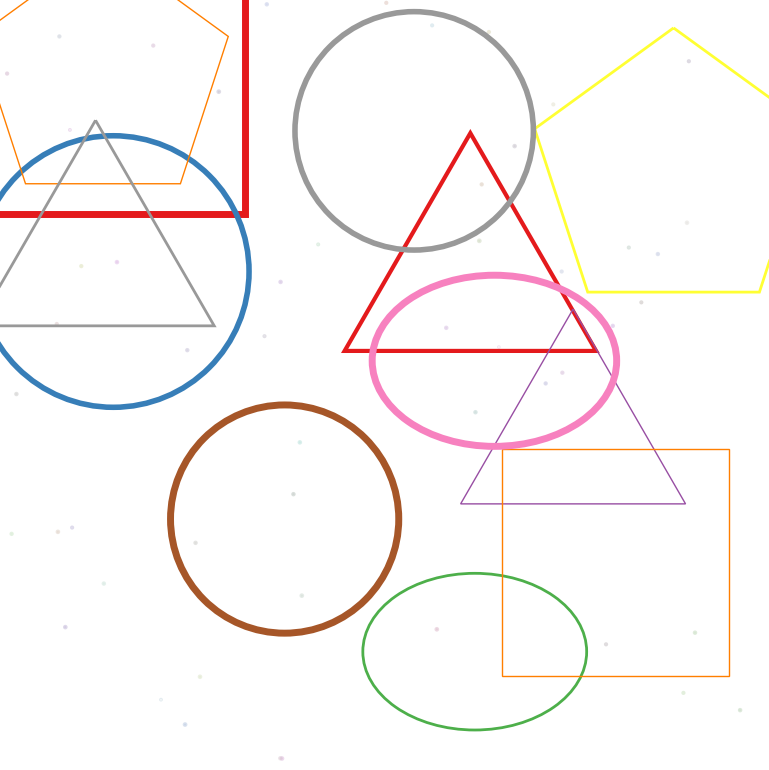[{"shape": "square", "thickness": 2.5, "radius": 0.84, "center": [0.151, 0.889]}, {"shape": "triangle", "thickness": 1.5, "radius": 0.94, "center": [0.611, 0.639]}, {"shape": "circle", "thickness": 2, "radius": 0.88, "center": [0.147, 0.647]}, {"shape": "oval", "thickness": 1, "radius": 0.73, "center": [0.617, 0.154]}, {"shape": "triangle", "thickness": 0.5, "radius": 0.84, "center": [0.744, 0.43]}, {"shape": "square", "thickness": 0.5, "radius": 0.74, "center": [0.8, 0.269]}, {"shape": "pentagon", "thickness": 0.5, "radius": 0.86, "center": [0.134, 0.9]}, {"shape": "pentagon", "thickness": 1, "radius": 0.95, "center": [0.875, 0.774]}, {"shape": "circle", "thickness": 2.5, "radius": 0.74, "center": [0.37, 0.326]}, {"shape": "oval", "thickness": 2.5, "radius": 0.79, "center": [0.642, 0.531]}, {"shape": "circle", "thickness": 2, "radius": 0.77, "center": [0.538, 0.83]}, {"shape": "triangle", "thickness": 1, "radius": 0.89, "center": [0.124, 0.666]}]